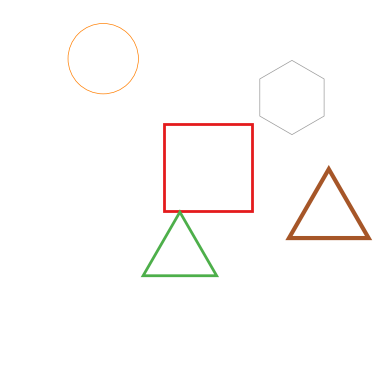[{"shape": "square", "thickness": 2, "radius": 0.57, "center": [0.541, 0.565]}, {"shape": "triangle", "thickness": 2, "radius": 0.55, "center": [0.467, 0.339]}, {"shape": "circle", "thickness": 0.5, "radius": 0.46, "center": [0.268, 0.848]}, {"shape": "triangle", "thickness": 3, "radius": 0.6, "center": [0.854, 0.441]}, {"shape": "hexagon", "thickness": 0.5, "radius": 0.48, "center": [0.758, 0.747]}]